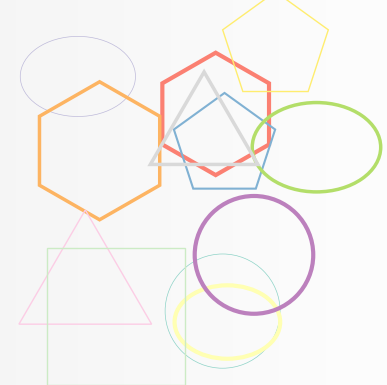[{"shape": "circle", "thickness": 0.5, "radius": 0.74, "center": [0.574, 0.192]}, {"shape": "oval", "thickness": 3, "radius": 0.68, "center": [0.587, 0.164]}, {"shape": "oval", "thickness": 0.5, "radius": 0.74, "center": [0.201, 0.801]}, {"shape": "hexagon", "thickness": 3, "radius": 0.79, "center": [0.557, 0.704]}, {"shape": "pentagon", "thickness": 1.5, "radius": 0.69, "center": [0.579, 0.621]}, {"shape": "hexagon", "thickness": 2.5, "radius": 0.9, "center": [0.257, 0.608]}, {"shape": "oval", "thickness": 2.5, "radius": 0.83, "center": [0.817, 0.618]}, {"shape": "triangle", "thickness": 1, "radius": 0.99, "center": [0.22, 0.257]}, {"shape": "triangle", "thickness": 2.5, "radius": 0.8, "center": [0.527, 0.653]}, {"shape": "circle", "thickness": 3, "radius": 0.76, "center": [0.655, 0.338]}, {"shape": "square", "thickness": 1, "radius": 0.89, "center": [0.299, 0.179]}, {"shape": "pentagon", "thickness": 1, "radius": 0.72, "center": [0.711, 0.878]}]